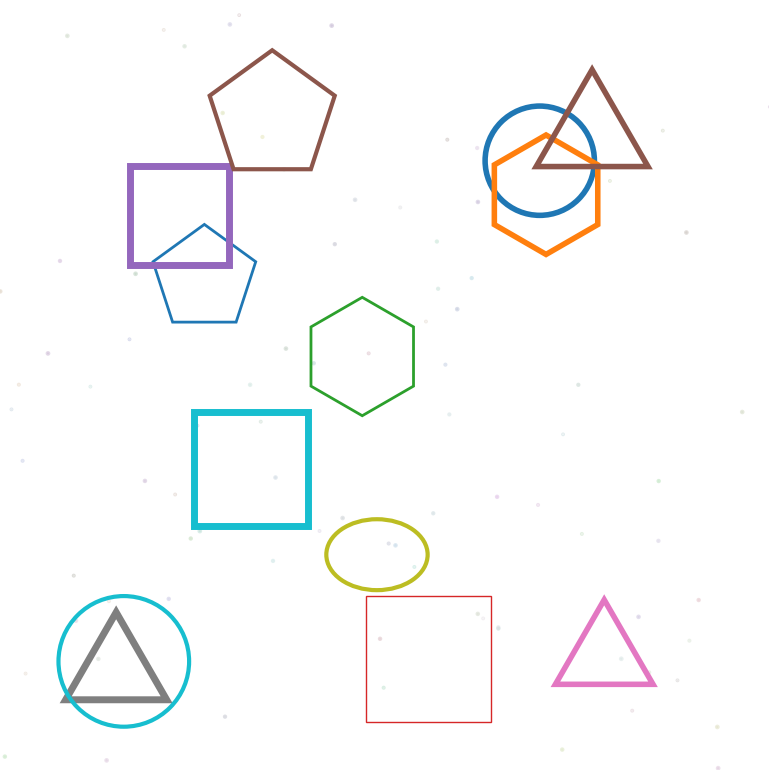[{"shape": "pentagon", "thickness": 1, "radius": 0.35, "center": [0.265, 0.638]}, {"shape": "circle", "thickness": 2, "radius": 0.35, "center": [0.701, 0.791]}, {"shape": "hexagon", "thickness": 2, "radius": 0.39, "center": [0.709, 0.747]}, {"shape": "hexagon", "thickness": 1, "radius": 0.38, "center": [0.47, 0.537]}, {"shape": "square", "thickness": 0.5, "radius": 0.41, "center": [0.557, 0.145]}, {"shape": "square", "thickness": 2.5, "radius": 0.32, "center": [0.233, 0.72]}, {"shape": "triangle", "thickness": 2, "radius": 0.42, "center": [0.769, 0.826]}, {"shape": "pentagon", "thickness": 1.5, "radius": 0.43, "center": [0.354, 0.849]}, {"shape": "triangle", "thickness": 2, "radius": 0.37, "center": [0.785, 0.148]}, {"shape": "triangle", "thickness": 2.5, "radius": 0.38, "center": [0.151, 0.129]}, {"shape": "oval", "thickness": 1.5, "radius": 0.33, "center": [0.49, 0.28]}, {"shape": "square", "thickness": 2.5, "radius": 0.37, "center": [0.326, 0.39]}, {"shape": "circle", "thickness": 1.5, "radius": 0.42, "center": [0.161, 0.141]}]